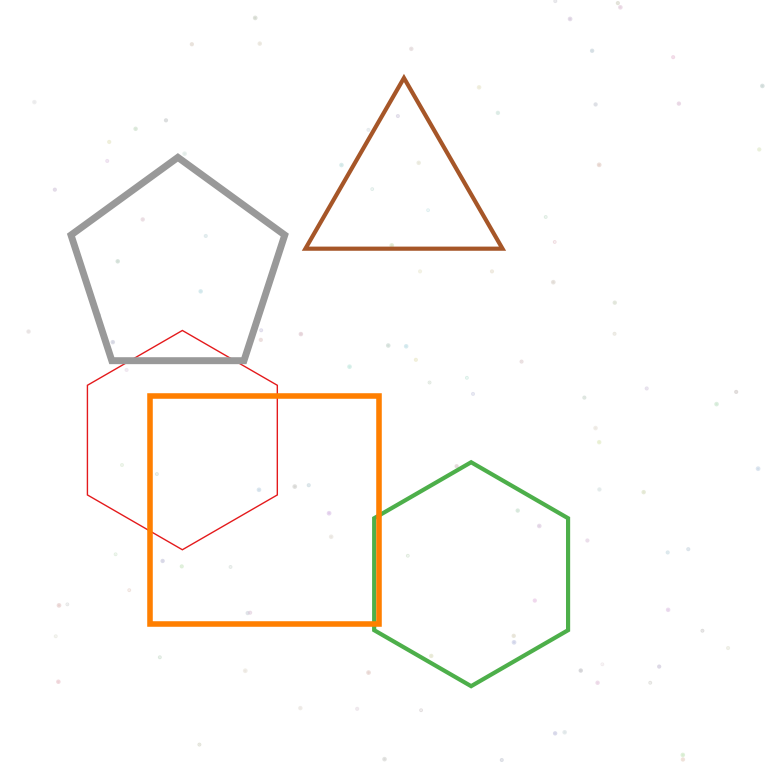[{"shape": "hexagon", "thickness": 0.5, "radius": 0.71, "center": [0.237, 0.428]}, {"shape": "hexagon", "thickness": 1.5, "radius": 0.73, "center": [0.612, 0.254]}, {"shape": "square", "thickness": 2, "radius": 0.74, "center": [0.343, 0.338]}, {"shape": "triangle", "thickness": 1.5, "radius": 0.74, "center": [0.525, 0.751]}, {"shape": "pentagon", "thickness": 2.5, "radius": 0.73, "center": [0.231, 0.65]}]